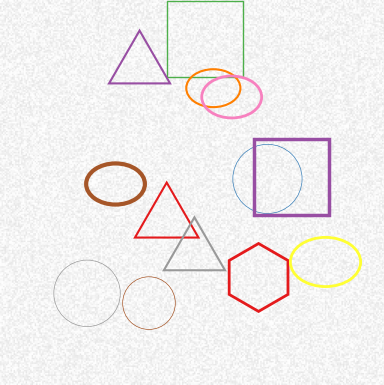[{"shape": "hexagon", "thickness": 2, "radius": 0.44, "center": [0.672, 0.279]}, {"shape": "triangle", "thickness": 1.5, "radius": 0.48, "center": [0.433, 0.431]}, {"shape": "circle", "thickness": 0.5, "radius": 0.45, "center": [0.695, 0.535]}, {"shape": "square", "thickness": 1, "radius": 0.49, "center": [0.534, 0.898]}, {"shape": "triangle", "thickness": 1.5, "radius": 0.46, "center": [0.362, 0.829]}, {"shape": "square", "thickness": 2.5, "radius": 0.49, "center": [0.757, 0.54]}, {"shape": "oval", "thickness": 1.5, "radius": 0.35, "center": [0.554, 0.771]}, {"shape": "oval", "thickness": 2, "radius": 0.46, "center": [0.845, 0.32]}, {"shape": "circle", "thickness": 0.5, "radius": 0.34, "center": [0.387, 0.213]}, {"shape": "oval", "thickness": 3, "radius": 0.38, "center": [0.3, 0.522]}, {"shape": "oval", "thickness": 2, "radius": 0.39, "center": [0.602, 0.748]}, {"shape": "triangle", "thickness": 1.5, "radius": 0.46, "center": [0.505, 0.344]}, {"shape": "circle", "thickness": 0.5, "radius": 0.43, "center": [0.226, 0.238]}]